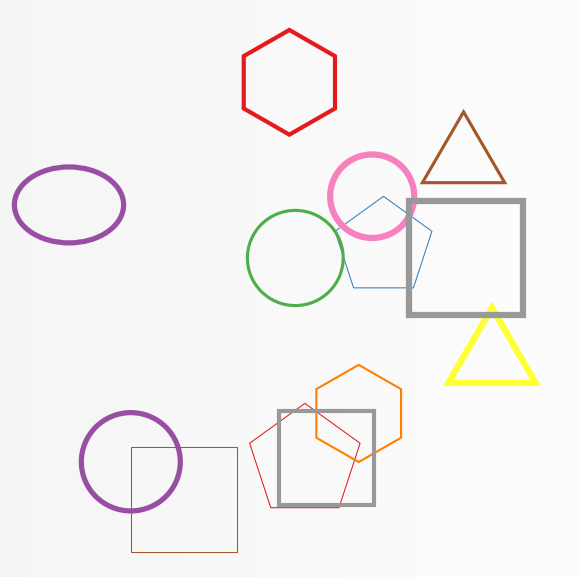[{"shape": "pentagon", "thickness": 0.5, "radius": 0.5, "center": [0.524, 0.201]}, {"shape": "hexagon", "thickness": 2, "radius": 0.45, "center": [0.498, 0.857]}, {"shape": "pentagon", "thickness": 0.5, "radius": 0.44, "center": [0.66, 0.572]}, {"shape": "circle", "thickness": 1.5, "radius": 0.41, "center": [0.508, 0.552]}, {"shape": "circle", "thickness": 2.5, "radius": 0.43, "center": [0.225, 0.2]}, {"shape": "oval", "thickness": 2.5, "radius": 0.47, "center": [0.119, 0.644]}, {"shape": "hexagon", "thickness": 1, "radius": 0.42, "center": [0.617, 0.283]}, {"shape": "triangle", "thickness": 3, "radius": 0.43, "center": [0.846, 0.379]}, {"shape": "triangle", "thickness": 1.5, "radius": 0.41, "center": [0.798, 0.724]}, {"shape": "square", "thickness": 0.5, "radius": 0.45, "center": [0.317, 0.134]}, {"shape": "circle", "thickness": 3, "radius": 0.36, "center": [0.64, 0.659]}, {"shape": "square", "thickness": 3, "radius": 0.49, "center": [0.802, 0.552]}, {"shape": "square", "thickness": 2, "radius": 0.41, "center": [0.562, 0.206]}]